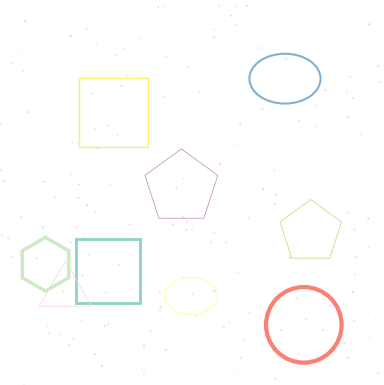[{"shape": "square", "thickness": 2, "radius": 0.42, "center": [0.281, 0.297]}, {"shape": "oval", "thickness": 1, "radius": 0.34, "center": [0.496, 0.231]}, {"shape": "circle", "thickness": 3, "radius": 0.49, "center": [0.789, 0.156]}, {"shape": "oval", "thickness": 1.5, "radius": 0.46, "center": [0.74, 0.796]}, {"shape": "pentagon", "thickness": 0.5, "radius": 0.42, "center": [0.807, 0.397]}, {"shape": "triangle", "thickness": 0.5, "radius": 0.39, "center": [0.17, 0.244]}, {"shape": "pentagon", "thickness": 0.5, "radius": 0.5, "center": [0.471, 0.514]}, {"shape": "hexagon", "thickness": 2.5, "radius": 0.35, "center": [0.118, 0.314]}, {"shape": "square", "thickness": 1, "radius": 0.45, "center": [0.294, 0.707]}]